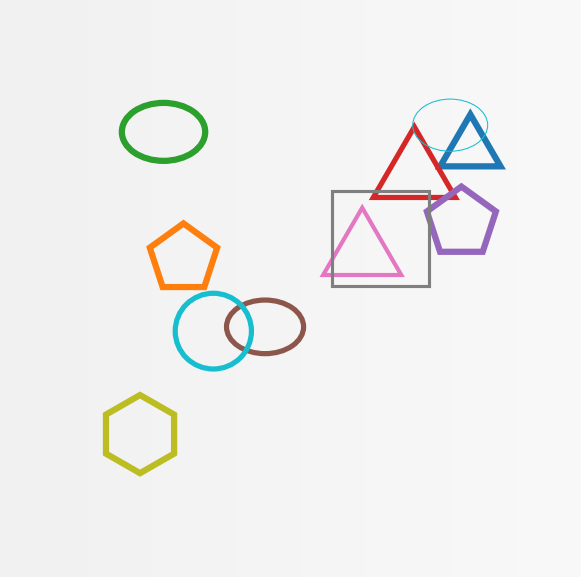[{"shape": "triangle", "thickness": 3, "radius": 0.3, "center": [0.809, 0.741]}, {"shape": "pentagon", "thickness": 3, "radius": 0.3, "center": [0.316, 0.551]}, {"shape": "oval", "thickness": 3, "radius": 0.36, "center": [0.281, 0.771]}, {"shape": "triangle", "thickness": 2.5, "radius": 0.41, "center": [0.713, 0.698]}, {"shape": "pentagon", "thickness": 3, "radius": 0.31, "center": [0.794, 0.614]}, {"shape": "oval", "thickness": 2.5, "radius": 0.33, "center": [0.456, 0.433]}, {"shape": "triangle", "thickness": 2, "radius": 0.39, "center": [0.623, 0.562]}, {"shape": "square", "thickness": 1.5, "radius": 0.41, "center": [0.655, 0.586]}, {"shape": "hexagon", "thickness": 3, "radius": 0.34, "center": [0.241, 0.247]}, {"shape": "circle", "thickness": 2.5, "radius": 0.33, "center": [0.367, 0.426]}, {"shape": "oval", "thickness": 0.5, "radius": 0.32, "center": [0.775, 0.782]}]